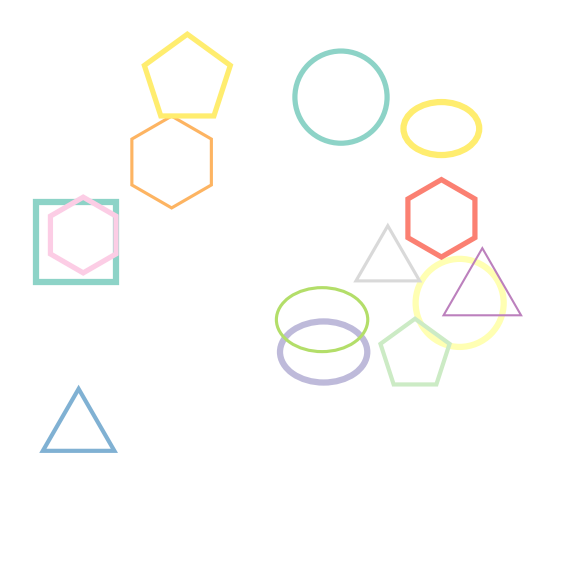[{"shape": "circle", "thickness": 2.5, "radius": 0.4, "center": [0.59, 0.831]}, {"shape": "square", "thickness": 3, "radius": 0.35, "center": [0.132, 0.581]}, {"shape": "circle", "thickness": 3, "radius": 0.38, "center": [0.796, 0.475]}, {"shape": "oval", "thickness": 3, "radius": 0.38, "center": [0.56, 0.39]}, {"shape": "hexagon", "thickness": 2.5, "radius": 0.34, "center": [0.764, 0.621]}, {"shape": "triangle", "thickness": 2, "radius": 0.36, "center": [0.136, 0.254]}, {"shape": "hexagon", "thickness": 1.5, "radius": 0.4, "center": [0.297, 0.719]}, {"shape": "oval", "thickness": 1.5, "radius": 0.4, "center": [0.558, 0.446]}, {"shape": "hexagon", "thickness": 2.5, "radius": 0.33, "center": [0.144, 0.592]}, {"shape": "triangle", "thickness": 1.5, "radius": 0.32, "center": [0.672, 0.545]}, {"shape": "triangle", "thickness": 1, "radius": 0.39, "center": [0.835, 0.492]}, {"shape": "pentagon", "thickness": 2, "radius": 0.31, "center": [0.719, 0.384]}, {"shape": "oval", "thickness": 3, "radius": 0.33, "center": [0.764, 0.777]}, {"shape": "pentagon", "thickness": 2.5, "radius": 0.39, "center": [0.324, 0.862]}]